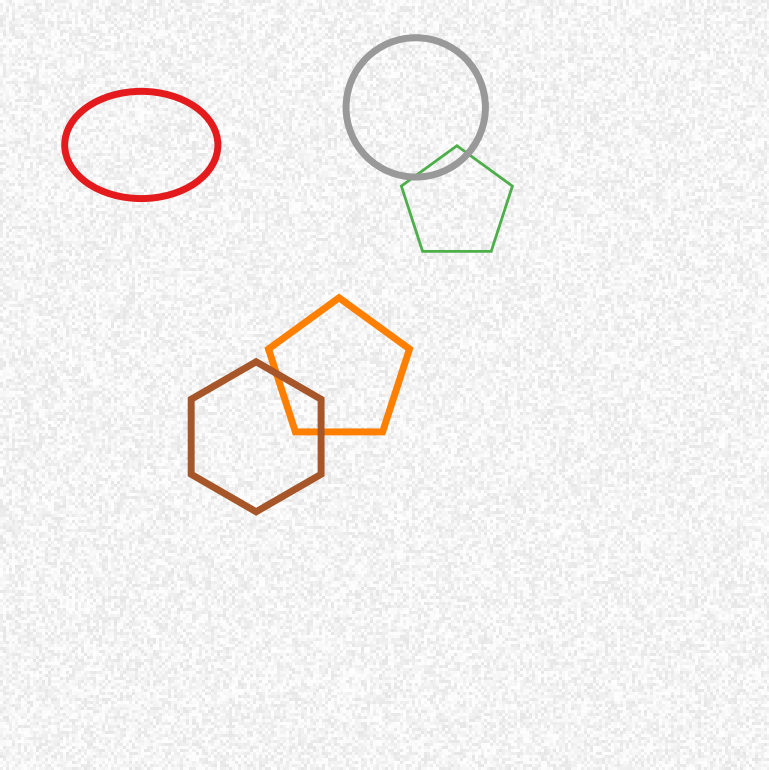[{"shape": "oval", "thickness": 2.5, "radius": 0.5, "center": [0.184, 0.812]}, {"shape": "pentagon", "thickness": 1, "radius": 0.38, "center": [0.593, 0.735]}, {"shape": "pentagon", "thickness": 2.5, "radius": 0.48, "center": [0.44, 0.517]}, {"shape": "hexagon", "thickness": 2.5, "radius": 0.49, "center": [0.333, 0.433]}, {"shape": "circle", "thickness": 2.5, "radius": 0.45, "center": [0.54, 0.861]}]